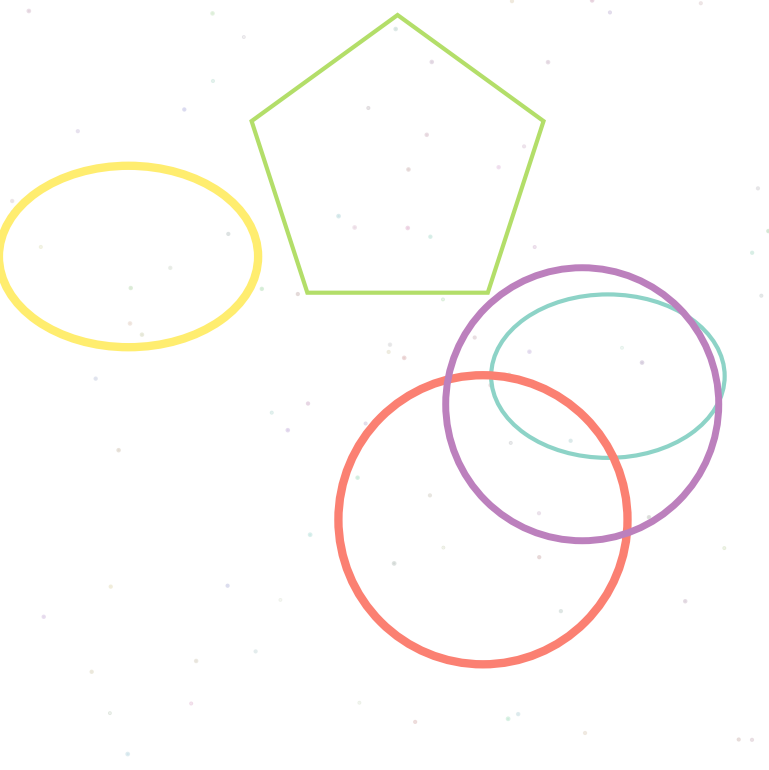[{"shape": "oval", "thickness": 1.5, "radius": 0.76, "center": [0.789, 0.512]}, {"shape": "circle", "thickness": 3, "radius": 0.94, "center": [0.627, 0.325]}, {"shape": "pentagon", "thickness": 1.5, "radius": 1.0, "center": [0.516, 0.781]}, {"shape": "circle", "thickness": 2.5, "radius": 0.89, "center": [0.756, 0.475]}, {"shape": "oval", "thickness": 3, "radius": 0.84, "center": [0.167, 0.667]}]